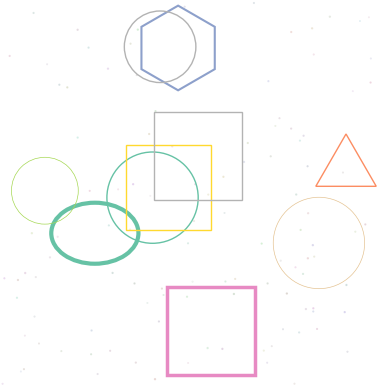[{"shape": "circle", "thickness": 1, "radius": 0.59, "center": [0.396, 0.487]}, {"shape": "oval", "thickness": 3, "radius": 0.57, "center": [0.246, 0.394]}, {"shape": "triangle", "thickness": 1, "radius": 0.45, "center": [0.899, 0.561]}, {"shape": "hexagon", "thickness": 1.5, "radius": 0.55, "center": [0.463, 0.875]}, {"shape": "square", "thickness": 2.5, "radius": 0.57, "center": [0.548, 0.14]}, {"shape": "circle", "thickness": 0.5, "radius": 0.43, "center": [0.117, 0.505]}, {"shape": "square", "thickness": 1, "radius": 0.55, "center": [0.438, 0.513]}, {"shape": "circle", "thickness": 0.5, "radius": 0.59, "center": [0.828, 0.369]}, {"shape": "circle", "thickness": 1, "radius": 0.46, "center": [0.416, 0.879]}, {"shape": "square", "thickness": 1, "radius": 0.57, "center": [0.514, 0.595]}]